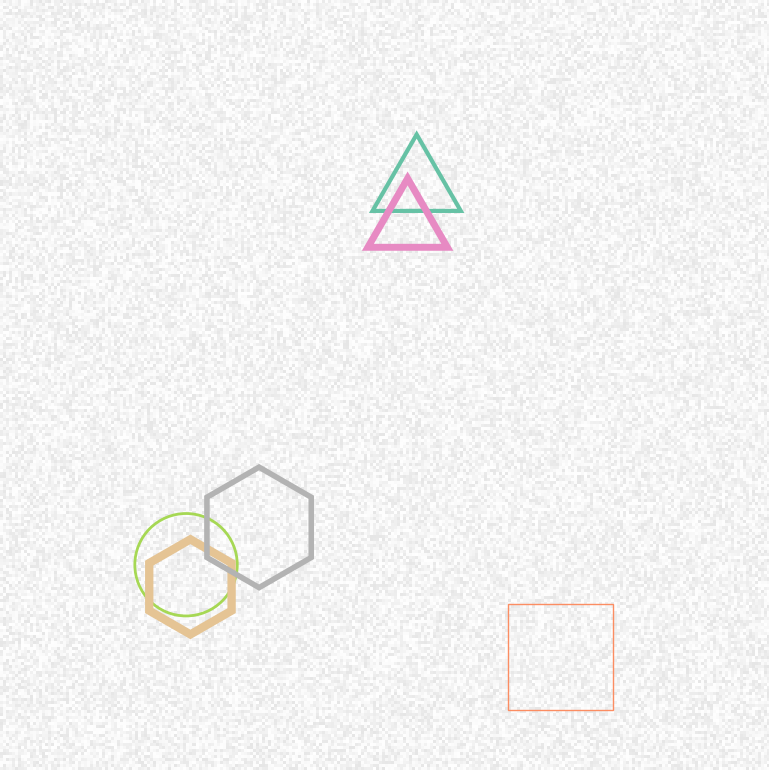[{"shape": "triangle", "thickness": 1.5, "radius": 0.33, "center": [0.541, 0.759]}, {"shape": "square", "thickness": 0.5, "radius": 0.34, "center": [0.728, 0.147]}, {"shape": "triangle", "thickness": 2.5, "radius": 0.3, "center": [0.529, 0.709]}, {"shape": "circle", "thickness": 1, "radius": 0.33, "center": [0.242, 0.267]}, {"shape": "hexagon", "thickness": 3, "radius": 0.31, "center": [0.247, 0.238]}, {"shape": "hexagon", "thickness": 2, "radius": 0.39, "center": [0.336, 0.315]}]